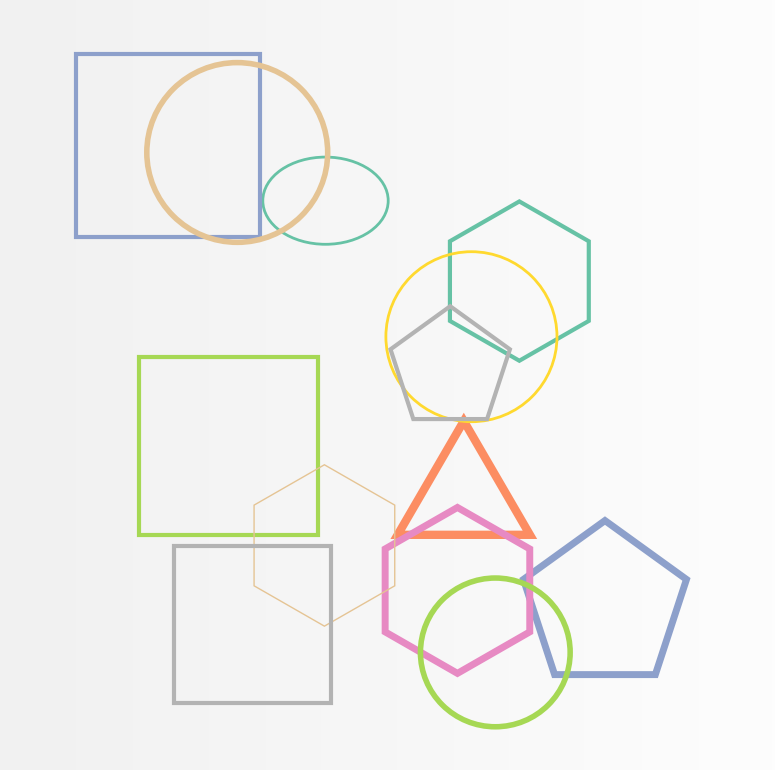[{"shape": "hexagon", "thickness": 1.5, "radius": 0.52, "center": [0.67, 0.635]}, {"shape": "oval", "thickness": 1, "radius": 0.4, "center": [0.42, 0.739]}, {"shape": "triangle", "thickness": 3, "radius": 0.49, "center": [0.598, 0.355]}, {"shape": "pentagon", "thickness": 2.5, "radius": 0.55, "center": [0.781, 0.213]}, {"shape": "square", "thickness": 1.5, "radius": 0.6, "center": [0.217, 0.811]}, {"shape": "hexagon", "thickness": 2.5, "radius": 0.54, "center": [0.59, 0.233]}, {"shape": "square", "thickness": 1.5, "radius": 0.58, "center": [0.295, 0.421]}, {"shape": "circle", "thickness": 2, "radius": 0.48, "center": [0.639, 0.153]}, {"shape": "circle", "thickness": 1, "radius": 0.55, "center": [0.608, 0.563]}, {"shape": "hexagon", "thickness": 0.5, "radius": 0.52, "center": [0.419, 0.292]}, {"shape": "circle", "thickness": 2, "radius": 0.58, "center": [0.306, 0.802]}, {"shape": "pentagon", "thickness": 1.5, "radius": 0.4, "center": [0.581, 0.521]}, {"shape": "square", "thickness": 1.5, "radius": 0.51, "center": [0.326, 0.189]}]